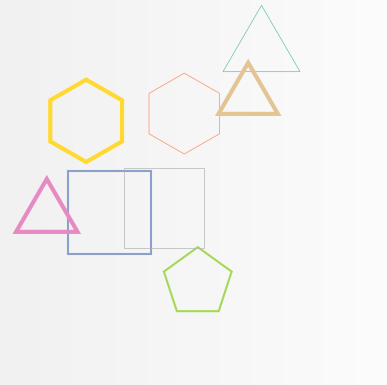[{"shape": "triangle", "thickness": 0.5, "radius": 0.57, "center": [0.675, 0.871]}, {"shape": "hexagon", "thickness": 0.5, "radius": 0.53, "center": [0.476, 0.705]}, {"shape": "square", "thickness": 1.5, "radius": 0.54, "center": [0.283, 0.448]}, {"shape": "triangle", "thickness": 3, "radius": 0.46, "center": [0.121, 0.444]}, {"shape": "pentagon", "thickness": 1.5, "radius": 0.46, "center": [0.51, 0.266]}, {"shape": "hexagon", "thickness": 3, "radius": 0.53, "center": [0.222, 0.686]}, {"shape": "triangle", "thickness": 3, "radius": 0.44, "center": [0.641, 0.748]}, {"shape": "square", "thickness": 0.5, "radius": 0.52, "center": [0.423, 0.46]}]